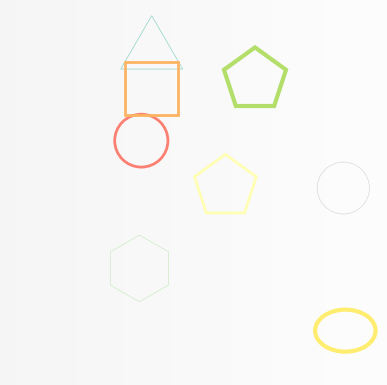[{"shape": "triangle", "thickness": 0.5, "radius": 0.46, "center": [0.392, 0.867]}, {"shape": "pentagon", "thickness": 2, "radius": 0.42, "center": [0.582, 0.515]}, {"shape": "circle", "thickness": 2, "radius": 0.34, "center": [0.365, 0.635]}, {"shape": "square", "thickness": 2, "radius": 0.34, "center": [0.39, 0.769]}, {"shape": "pentagon", "thickness": 3, "radius": 0.42, "center": [0.658, 0.793]}, {"shape": "circle", "thickness": 0.5, "radius": 0.34, "center": [0.886, 0.512]}, {"shape": "hexagon", "thickness": 0.5, "radius": 0.43, "center": [0.36, 0.303]}, {"shape": "oval", "thickness": 3, "radius": 0.39, "center": [0.891, 0.141]}]